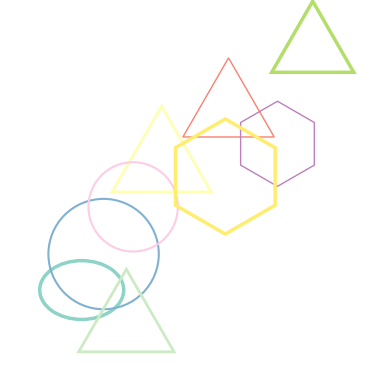[{"shape": "oval", "thickness": 2.5, "radius": 0.55, "center": [0.212, 0.247]}, {"shape": "triangle", "thickness": 2, "radius": 0.74, "center": [0.42, 0.576]}, {"shape": "triangle", "thickness": 1, "radius": 0.68, "center": [0.594, 0.713]}, {"shape": "circle", "thickness": 1.5, "radius": 0.72, "center": [0.269, 0.34]}, {"shape": "triangle", "thickness": 2.5, "radius": 0.62, "center": [0.812, 0.874]}, {"shape": "circle", "thickness": 1.5, "radius": 0.58, "center": [0.346, 0.463]}, {"shape": "hexagon", "thickness": 1, "radius": 0.55, "center": [0.721, 0.626]}, {"shape": "triangle", "thickness": 2, "radius": 0.71, "center": [0.328, 0.158]}, {"shape": "hexagon", "thickness": 2.5, "radius": 0.75, "center": [0.585, 0.542]}]